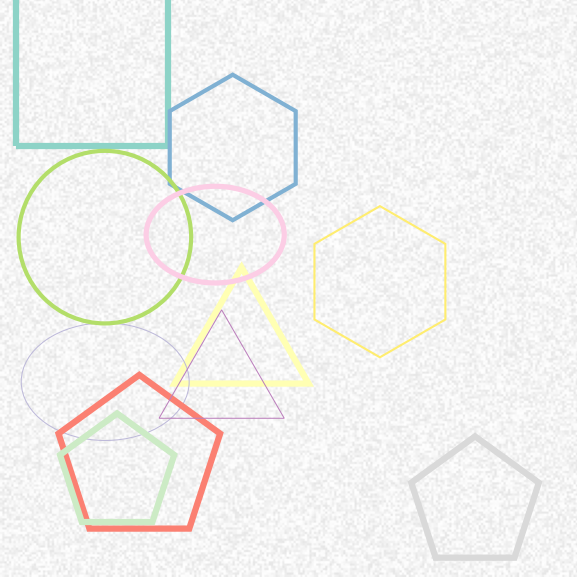[{"shape": "square", "thickness": 3, "radius": 0.66, "center": [0.159, 0.878]}, {"shape": "triangle", "thickness": 3, "radius": 0.67, "center": [0.418, 0.402]}, {"shape": "oval", "thickness": 0.5, "radius": 0.73, "center": [0.182, 0.338]}, {"shape": "pentagon", "thickness": 3, "radius": 0.74, "center": [0.241, 0.203]}, {"shape": "hexagon", "thickness": 2, "radius": 0.63, "center": [0.403, 0.744]}, {"shape": "circle", "thickness": 2, "radius": 0.75, "center": [0.182, 0.589]}, {"shape": "oval", "thickness": 2.5, "radius": 0.6, "center": [0.373, 0.593]}, {"shape": "pentagon", "thickness": 3, "radius": 0.58, "center": [0.823, 0.127]}, {"shape": "triangle", "thickness": 0.5, "radius": 0.63, "center": [0.384, 0.337]}, {"shape": "pentagon", "thickness": 3, "radius": 0.52, "center": [0.203, 0.179]}, {"shape": "hexagon", "thickness": 1, "radius": 0.65, "center": [0.658, 0.511]}]